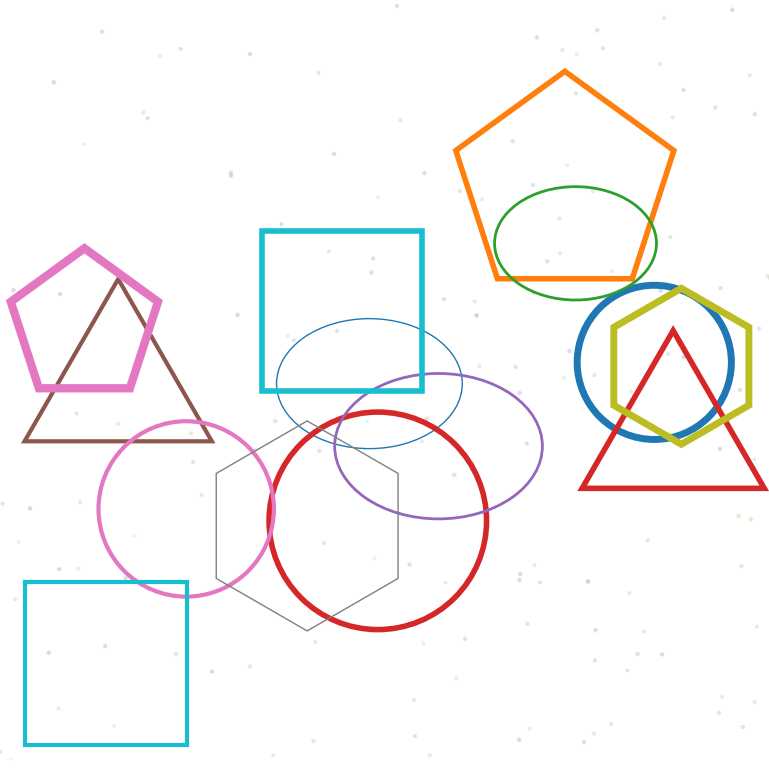[{"shape": "oval", "thickness": 0.5, "radius": 0.6, "center": [0.48, 0.502]}, {"shape": "circle", "thickness": 2.5, "radius": 0.5, "center": [0.85, 0.529]}, {"shape": "pentagon", "thickness": 2, "radius": 0.74, "center": [0.734, 0.758]}, {"shape": "oval", "thickness": 1, "radius": 0.53, "center": [0.747, 0.684]}, {"shape": "triangle", "thickness": 2, "radius": 0.68, "center": [0.874, 0.434]}, {"shape": "circle", "thickness": 2, "radius": 0.71, "center": [0.491, 0.324]}, {"shape": "oval", "thickness": 1, "radius": 0.67, "center": [0.57, 0.421]}, {"shape": "triangle", "thickness": 1.5, "radius": 0.7, "center": [0.154, 0.497]}, {"shape": "pentagon", "thickness": 3, "radius": 0.5, "center": [0.11, 0.577]}, {"shape": "circle", "thickness": 1.5, "radius": 0.57, "center": [0.242, 0.339]}, {"shape": "hexagon", "thickness": 0.5, "radius": 0.68, "center": [0.399, 0.317]}, {"shape": "hexagon", "thickness": 2.5, "radius": 0.51, "center": [0.885, 0.524]}, {"shape": "square", "thickness": 1.5, "radius": 0.53, "center": [0.138, 0.138]}, {"shape": "square", "thickness": 2, "radius": 0.52, "center": [0.444, 0.596]}]